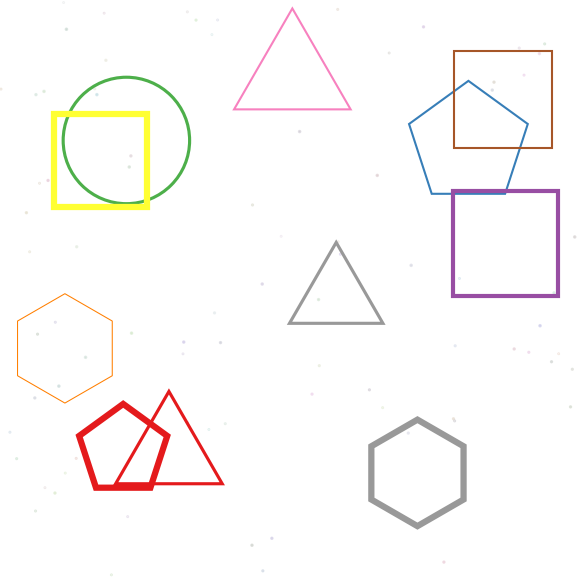[{"shape": "pentagon", "thickness": 3, "radius": 0.4, "center": [0.213, 0.219]}, {"shape": "triangle", "thickness": 1.5, "radius": 0.53, "center": [0.293, 0.215]}, {"shape": "pentagon", "thickness": 1, "radius": 0.54, "center": [0.811, 0.751]}, {"shape": "circle", "thickness": 1.5, "radius": 0.55, "center": [0.219, 0.756]}, {"shape": "square", "thickness": 2, "radius": 0.45, "center": [0.875, 0.578]}, {"shape": "hexagon", "thickness": 0.5, "radius": 0.47, "center": [0.112, 0.396]}, {"shape": "square", "thickness": 3, "radius": 0.4, "center": [0.174, 0.721]}, {"shape": "square", "thickness": 1, "radius": 0.42, "center": [0.871, 0.827]}, {"shape": "triangle", "thickness": 1, "radius": 0.58, "center": [0.506, 0.868]}, {"shape": "hexagon", "thickness": 3, "radius": 0.46, "center": [0.723, 0.18]}, {"shape": "triangle", "thickness": 1.5, "radius": 0.47, "center": [0.582, 0.486]}]